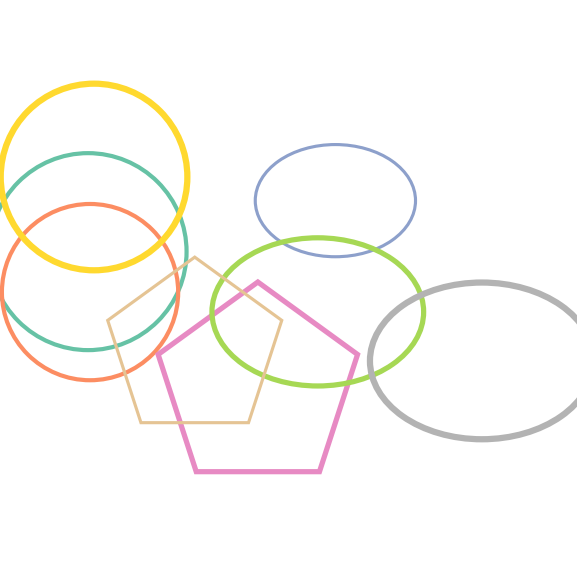[{"shape": "circle", "thickness": 2, "radius": 0.85, "center": [0.153, 0.563]}, {"shape": "circle", "thickness": 2, "radius": 0.76, "center": [0.156, 0.493]}, {"shape": "oval", "thickness": 1.5, "radius": 0.69, "center": [0.581, 0.652]}, {"shape": "pentagon", "thickness": 2.5, "radius": 0.91, "center": [0.446, 0.329]}, {"shape": "oval", "thickness": 2.5, "radius": 0.92, "center": [0.55, 0.459]}, {"shape": "circle", "thickness": 3, "radius": 0.81, "center": [0.163, 0.693]}, {"shape": "pentagon", "thickness": 1.5, "radius": 0.79, "center": [0.337, 0.395]}, {"shape": "oval", "thickness": 3, "radius": 0.97, "center": [0.834, 0.374]}]